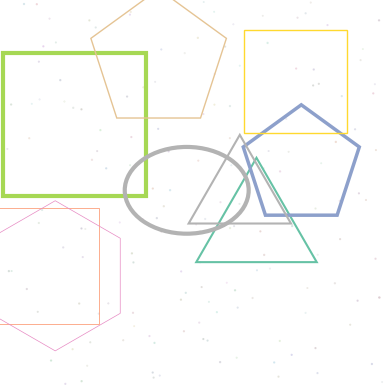[{"shape": "triangle", "thickness": 1.5, "radius": 0.9, "center": [0.666, 0.409]}, {"shape": "square", "thickness": 0.5, "radius": 0.75, "center": [0.107, 0.309]}, {"shape": "pentagon", "thickness": 2.5, "radius": 0.79, "center": [0.783, 0.569]}, {"shape": "hexagon", "thickness": 0.5, "radius": 0.98, "center": [0.143, 0.284]}, {"shape": "square", "thickness": 3, "radius": 0.93, "center": [0.193, 0.676]}, {"shape": "square", "thickness": 1, "radius": 0.67, "center": [0.768, 0.789]}, {"shape": "pentagon", "thickness": 1, "radius": 0.93, "center": [0.412, 0.843]}, {"shape": "oval", "thickness": 3, "radius": 0.8, "center": [0.485, 0.506]}, {"shape": "triangle", "thickness": 1.5, "radius": 0.77, "center": [0.623, 0.496]}]